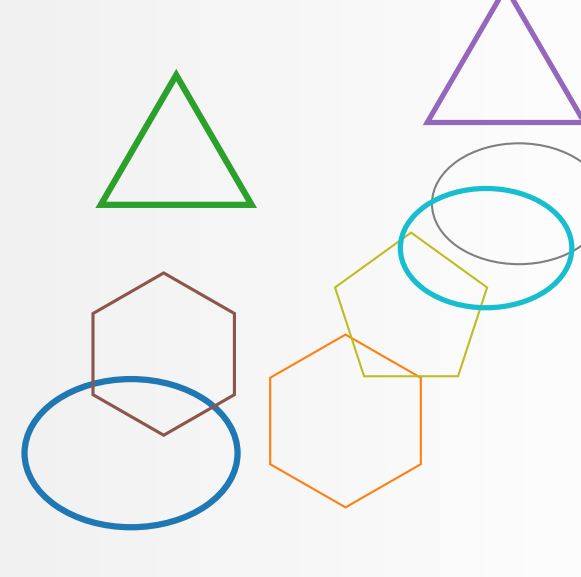[{"shape": "oval", "thickness": 3, "radius": 0.92, "center": [0.225, 0.214]}, {"shape": "hexagon", "thickness": 1, "radius": 0.75, "center": [0.594, 0.27]}, {"shape": "triangle", "thickness": 3, "radius": 0.75, "center": [0.303, 0.719]}, {"shape": "triangle", "thickness": 2.5, "radius": 0.78, "center": [0.87, 0.865]}, {"shape": "hexagon", "thickness": 1.5, "radius": 0.7, "center": [0.282, 0.386]}, {"shape": "oval", "thickness": 1, "radius": 0.75, "center": [0.893, 0.646]}, {"shape": "pentagon", "thickness": 1, "radius": 0.69, "center": [0.707, 0.459]}, {"shape": "oval", "thickness": 2.5, "radius": 0.74, "center": [0.836, 0.57]}]